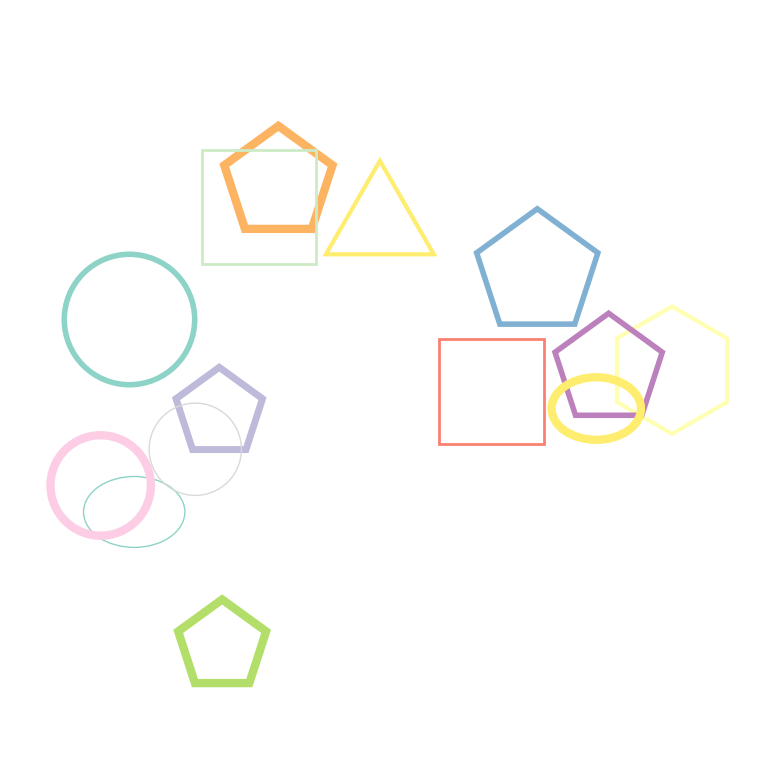[{"shape": "oval", "thickness": 0.5, "radius": 0.33, "center": [0.174, 0.335]}, {"shape": "circle", "thickness": 2, "radius": 0.42, "center": [0.168, 0.585]}, {"shape": "hexagon", "thickness": 1.5, "radius": 0.41, "center": [0.873, 0.519]}, {"shape": "pentagon", "thickness": 2.5, "radius": 0.3, "center": [0.285, 0.464]}, {"shape": "square", "thickness": 1, "radius": 0.34, "center": [0.638, 0.492]}, {"shape": "pentagon", "thickness": 2, "radius": 0.41, "center": [0.698, 0.646]}, {"shape": "pentagon", "thickness": 3, "radius": 0.37, "center": [0.362, 0.763]}, {"shape": "pentagon", "thickness": 3, "radius": 0.3, "center": [0.288, 0.161]}, {"shape": "circle", "thickness": 3, "radius": 0.33, "center": [0.131, 0.37]}, {"shape": "circle", "thickness": 0.5, "radius": 0.3, "center": [0.254, 0.417]}, {"shape": "pentagon", "thickness": 2, "radius": 0.37, "center": [0.79, 0.52]}, {"shape": "square", "thickness": 1, "radius": 0.37, "center": [0.336, 0.731]}, {"shape": "triangle", "thickness": 1.5, "radius": 0.4, "center": [0.493, 0.71]}, {"shape": "oval", "thickness": 3, "radius": 0.29, "center": [0.774, 0.469]}]